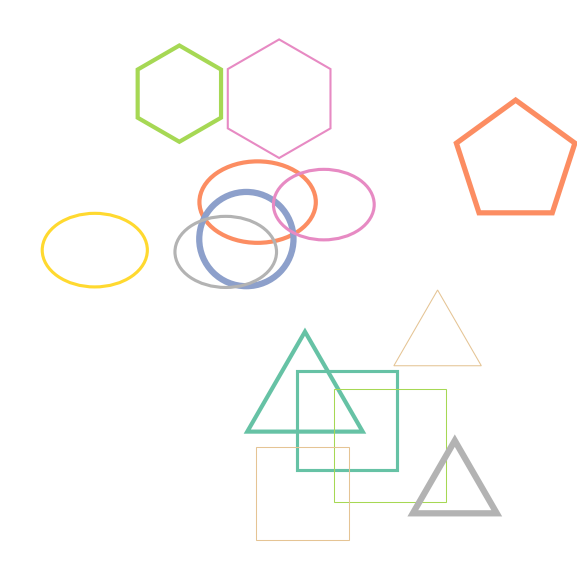[{"shape": "square", "thickness": 1.5, "radius": 0.43, "center": [0.601, 0.272]}, {"shape": "triangle", "thickness": 2, "radius": 0.58, "center": [0.528, 0.309]}, {"shape": "oval", "thickness": 2, "radius": 0.5, "center": [0.446, 0.649]}, {"shape": "pentagon", "thickness": 2.5, "radius": 0.54, "center": [0.893, 0.718]}, {"shape": "circle", "thickness": 3, "radius": 0.41, "center": [0.427, 0.585]}, {"shape": "oval", "thickness": 1.5, "radius": 0.44, "center": [0.561, 0.645]}, {"shape": "hexagon", "thickness": 1, "radius": 0.51, "center": [0.483, 0.828]}, {"shape": "hexagon", "thickness": 2, "radius": 0.42, "center": [0.311, 0.837]}, {"shape": "square", "thickness": 0.5, "radius": 0.49, "center": [0.676, 0.228]}, {"shape": "oval", "thickness": 1.5, "radius": 0.46, "center": [0.164, 0.566]}, {"shape": "square", "thickness": 0.5, "radius": 0.4, "center": [0.524, 0.145]}, {"shape": "triangle", "thickness": 0.5, "radius": 0.44, "center": [0.758, 0.41]}, {"shape": "triangle", "thickness": 3, "radius": 0.42, "center": [0.788, 0.152]}, {"shape": "oval", "thickness": 1.5, "radius": 0.44, "center": [0.391, 0.563]}]